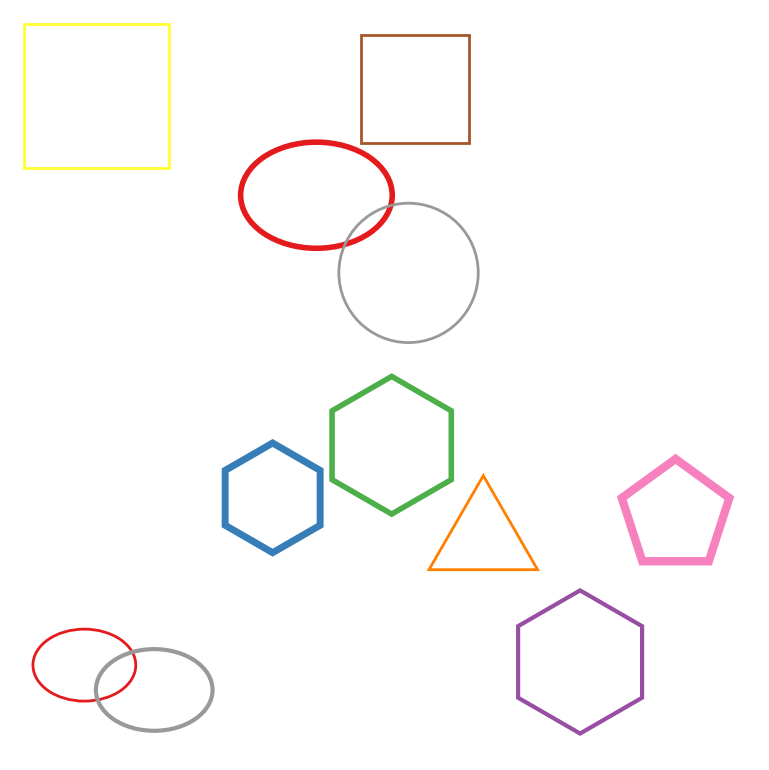[{"shape": "oval", "thickness": 1, "radius": 0.33, "center": [0.11, 0.136]}, {"shape": "oval", "thickness": 2, "radius": 0.49, "center": [0.411, 0.746]}, {"shape": "hexagon", "thickness": 2.5, "radius": 0.36, "center": [0.354, 0.353]}, {"shape": "hexagon", "thickness": 2, "radius": 0.45, "center": [0.509, 0.422]}, {"shape": "hexagon", "thickness": 1.5, "radius": 0.46, "center": [0.753, 0.14]}, {"shape": "triangle", "thickness": 1, "radius": 0.41, "center": [0.628, 0.301]}, {"shape": "square", "thickness": 1, "radius": 0.47, "center": [0.125, 0.876]}, {"shape": "square", "thickness": 1, "radius": 0.35, "center": [0.539, 0.884]}, {"shape": "pentagon", "thickness": 3, "radius": 0.37, "center": [0.877, 0.331]}, {"shape": "circle", "thickness": 1, "radius": 0.45, "center": [0.531, 0.646]}, {"shape": "oval", "thickness": 1.5, "radius": 0.38, "center": [0.2, 0.104]}]